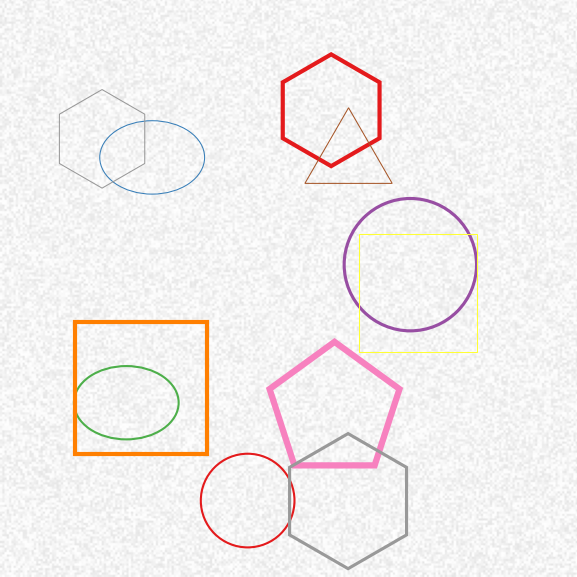[{"shape": "circle", "thickness": 1, "radius": 0.41, "center": [0.429, 0.132]}, {"shape": "hexagon", "thickness": 2, "radius": 0.48, "center": [0.573, 0.808]}, {"shape": "oval", "thickness": 0.5, "radius": 0.45, "center": [0.264, 0.727]}, {"shape": "oval", "thickness": 1, "radius": 0.45, "center": [0.219, 0.302]}, {"shape": "circle", "thickness": 1.5, "radius": 0.57, "center": [0.711, 0.541]}, {"shape": "square", "thickness": 2, "radius": 0.57, "center": [0.244, 0.327]}, {"shape": "square", "thickness": 0.5, "radius": 0.51, "center": [0.724, 0.492]}, {"shape": "triangle", "thickness": 0.5, "radius": 0.44, "center": [0.604, 0.725]}, {"shape": "pentagon", "thickness": 3, "radius": 0.59, "center": [0.579, 0.289]}, {"shape": "hexagon", "thickness": 1.5, "radius": 0.58, "center": [0.603, 0.131]}, {"shape": "hexagon", "thickness": 0.5, "radius": 0.43, "center": [0.177, 0.759]}]